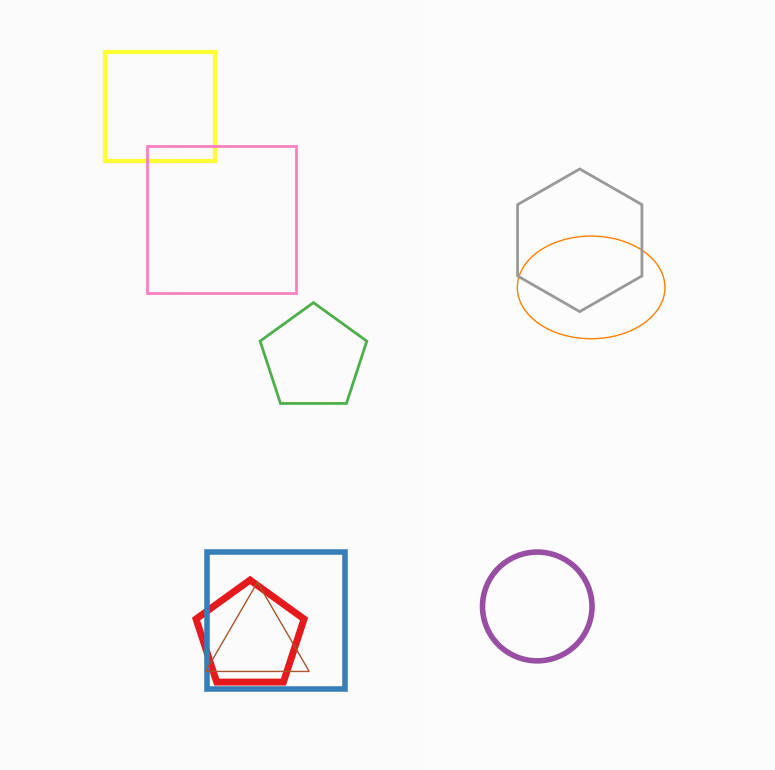[{"shape": "pentagon", "thickness": 2.5, "radius": 0.37, "center": [0.323, 0.173]}, {"shape": "square", "thickness": 2, "radius": 0.45, "center": [0.356, 0.194]}, {"shape": "pentagon", "thickness": 1, "radius": 0.36, "center": [0.404, 0.535]}, {"shape": "circle", "thickness": 2, "radius": 0.35, "center": [0.693, 0.212]}, {"shape": "oval", "thickness": 0.5, "radius": 0.48, "center": [0.763, 0.627]}, {"shape": "square", "thickness": 1.5, "radius": 0.35, "center": [0.206, 0.862]}, {"shape": "triangle", "thickness": 0.5, "radius": 0.39, "center": [0.332, 0.167]}, {"shape": "square", "thickness": 1, "radius": 0.48, "center": [0.286, 0.715]}, {"shape": "hexagon", "thickness": 1, "radius": 0.46, "center": [0.748, 0.688]}]